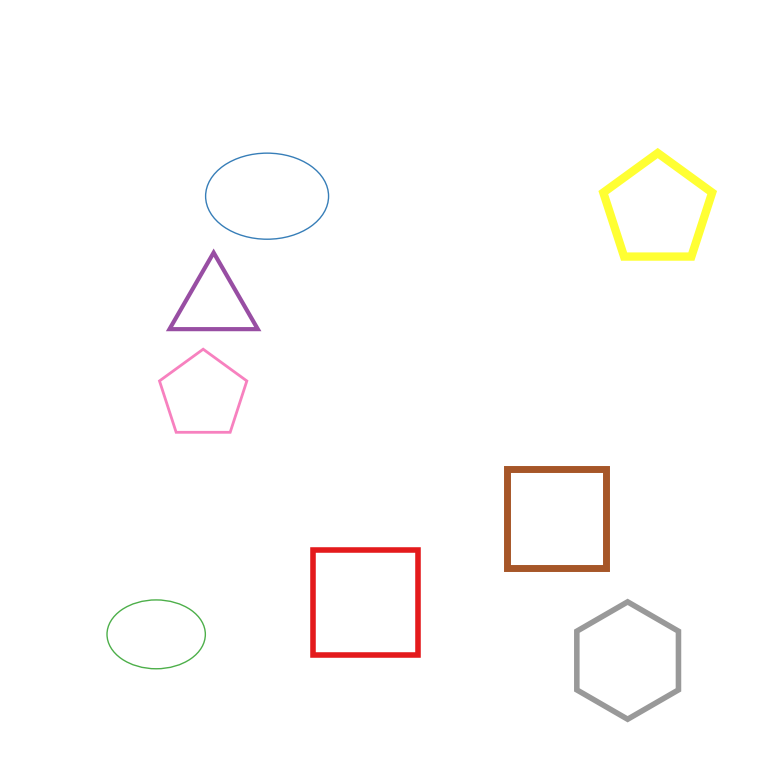[{"shape": "square", "thickness": 2, "radius": 0.34, "center": [0.475, 0.218]}, {"shape": "oval", "thickness": 0.5, "radius": 0.4, "center": [0.347, 0.745]}, {"shape": "oval", "thickness": 0.5, "radius": 0.32, "center": [0.203, 0.176]}, {"shape": "triangle", "thickness": 1.5, "radius": 0.33, "center": [0.277, 0.606]}, {"shape": "pentagon", "thickness": 3, "radius": 0.37, "center": [0.854, 0.727]}, {"shape": "square", "thickness": 2.5, "radius": 0.32, "center": [0.723, 0.327]}, {"shape": "pentagon", "thickness": 1, "radius": 0.3, "center": [0.264, 0.487]}, {"shape": "hexagon", "thickness": 2, "radius": 0.38, "center": [0.815, 0.142]}]